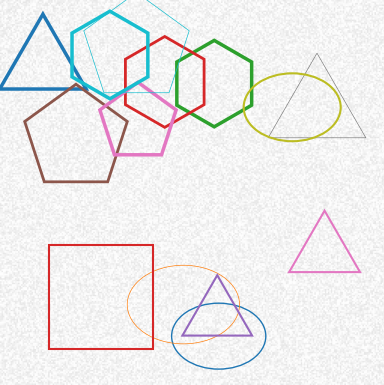[{"shape": "triangle", "thickness": 2.5, "radius": 0.65, "center": [0.111, 0.834]}, {"shape": "oval", "thickness": 1, "radius": 0.61, "center": [0.568, 0.127]}, {"shape": "oval", "thickness": 0.5, "radius": 0.73, "center": [0.476, 0.209]}, {"shape": "hexagon", "thickness": 2.5, "radius": 0.56, "center": [0.556, 0.783]}, {"shape": "hexagon", "thickness": 2, "radius": 0.59, "center": [0.428, 0.787]}, {"shape": "square", "thickness": 1.5, "radius": 0.67, "center": [0.262, 0.229]}, {"shape": "triangle", "thickness": 1.5, "radius": 0.52, "center": [0.564, 0.181]}, {"shape": "pentagon", "thickness": 2, "radius": 0.7, "center": [0.197, 0.641]}, {"shape": "triangle", "thickness": 1.5, "radius": 0.53, "center": [0.843, 0.346]}, {"shape": "pentagon", "thickness": 2.5, "radius": 0.52, "center": [0.358, 0.682]}, {"shape": "triangle", "thickness": 0.5, "radius": 0.73, "center": [0.823, 0.715]}, {"shape": "oval", "thickness": 1.5, "radius": 0.63, "center": [0.759, 0.721]}, {"shape": "pentagon", "thickness": 0.5, "radius": 0.72, "center": [0.355, 0.876]}, {"shape": "hexagon", "thickness": 2.5, "radius": 0.57, "center": [0.286, 0.857]}]